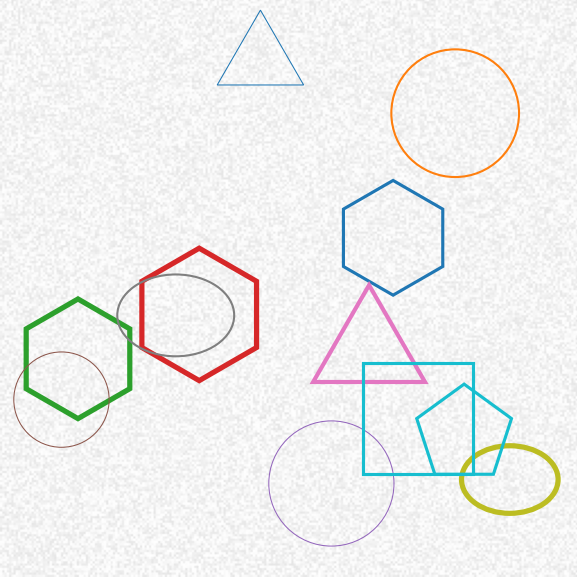[{"shape": "triangle", "thickness": 0.5, "radius": 0.43, "center": [0.451, 0.895]}, {"shape": "hexagon", "thickness": 1.5, "radius": 0.5, "center": [0.681, 0.587]}, {"shape": "circle", "thickness": 1, "radius": 0.55, "center": [0.788, 0.803]}, {"shape": "hexagon", "thickness": 2.5, "radius": 0.52, "center": [0.135, 0.378]}, {"shape": "hexagon", "thickness": 2.5, "radius": 0.57, "center": [0.345, 0.455]}, {"shape": "circle", "thickness": 0.5, "radius": 0.54, "center": [0.574, 0.162]}, {"shape": "circle", "thickness": 0.5, "radius": 0.41, "center": [0.106, 0.307]}, {"shape": "triangle", "thickness": 2, "radius": 0.56, "center": [0.639, 0.394]}, {"shape": "oval", "thickness": 1, "radius": 0.51, "center": [0.304, 0.453]}, {"shape": "oval", "thickness": 2.5, "radius": 0.42, "center": [0.883, 0.169]}, {"shape": "square", "thickness": 1.5, "radius": 0.48, "center": [0.724, 0.275]}, {"shape": "pentagon", "thickness": 1.5, "radius": 0.43, "center": [0.804, 0.248]}]